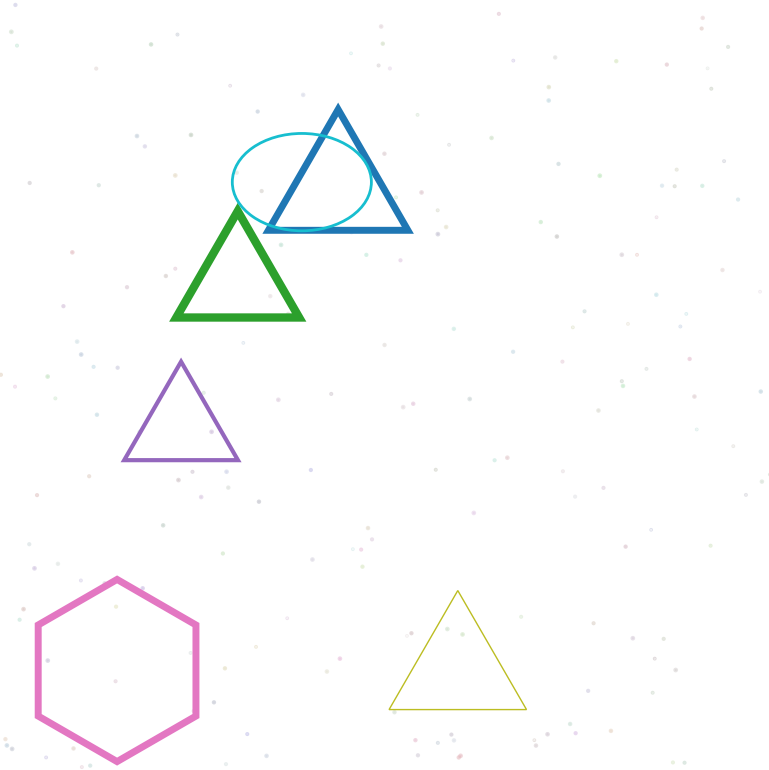[{"shape": "triangle", "thickness": 2.5, "radius": 0.52, "center": [0.439, 0.753]}, {"shape": "triangle", "thickness": 3, "radius": 0.46, "center": [0.309, 0.634]}, {"shape": "triangle", "thickness": 1.5, "radius": 0.43, "center": [0.235, 0.445]}, {"shape": "hexagon", "thickness": 2.5, "radius": 0.59, "center": [0.152, 0.129]}, {"shape": "triangle", "thickness": 0.5, "radius": 0.52, "center": [0.595, 0.13]}, {"shape": "oval", "thickness": 1, "radius": 0.45, "center": [0.392, 0.763]}]